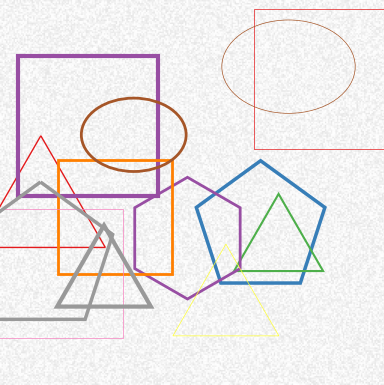[{"shape": "triangle", "thickness": 1, "radius": 0.97, "center": [0.106, 0.454]}, {"shape": "square", "thickness": 0.5, "radius": 0.91, "center": [0.843, 0.794]}, {"shape": "pentagon", "thickness": 2.5, "radius": 0.88, "center": [0.677, 0.407]}, {"shape": "triangle", "thickness": 1.5, "radius": 0.67, "center": [0.724, 0.363]}, {"shape": "hexagon", "thickness": 2, "radius": 0.79, "center": [0.487, 0.381]}, {"shape": "square", "thickness": 3, "radius": 0.91, "center": [0.228, 0.673]}, {"shape": "square", "thickness": 2, "radius": 0.74, "center": [0.299, 0.435]}, {"shape": "triangle", "thickness": 0.5, "radius": 0.79, "center": [0.587, 0.207]}, {"shape": "oval", "thickness": 0.5, "radius": 0.87, "center": [0.749, 0.827]}, {"shape": "oval", "thickness": 2, "radius": 0.68, "center": [0.347, 0.65]}, {"shape": "square", "thickness": 0.5, "radius": 0.84, "center": [0.152, 0.289]}, {"shape": "triangle", "thickness": 3, "radius": 0.7, "center": [0.27, 0.274]}, {"shape": "pentagon", "thickness": 2.5, "radius": 0.99, "center": [0.105, 0.33]}]